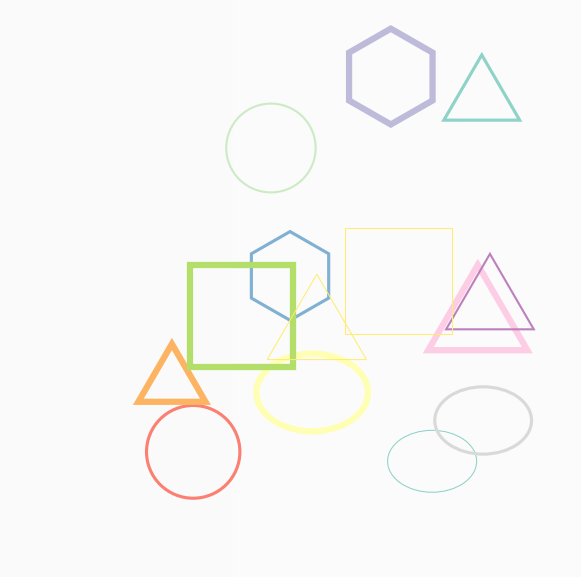[{"shape": "oval", "thickness": 0.5, "radius": 0.38, "center": [0.743, 0.2]}, {"shape": "triangle", "thickness": 1.5, "radius": 0.38, "center": [0.829, 0.829]}, {"shape": "oval", "thickness": 3, "radius": 0.48, "center": [0.537, 0.32]}, {"shape": "hexagon", "thickness": 3, "radius": 0.41, "center": [0.672, 0.867]}, {"shape": "circle", "thickness": 1.5, "radius": 0.4, "center": [0.332, 0.217]}, {"shape": "hexagon", "thickness": 1.5, "radius": 0.38, "center": [0.499, 0.521]}, {"shape": "triangle", "thickness": 3, "radius": 0.33, "center": [0.296, 0.337]}, {"shape": "square", "thickness": 3, "radius": 0.44, "center": [0.416, 0.452]}, {"shape": "triangle", "thickness": 3, "radius": 0.49, "center": [0.822, 0.442]}, {"shape": "oval", "thickness": 1.5, "radius": 0.42, "center": [0.831, 0.271]}, {"shape": "triangle", "thickness": 1, "radius": 0.44, "center": [0.843, 0.472]}, {"shape": "circle", "thickness": 1, "radius": 0.38, "center": [0.466, 0.743]}, {"shape": "square", "thickness": 0.5, "radius": 0.46, "center": [0.686, 0.513]}, {"shape": "triangle", "thickness": 0.5, "radius": 0.49, "center": [0.545, 0.426]}]